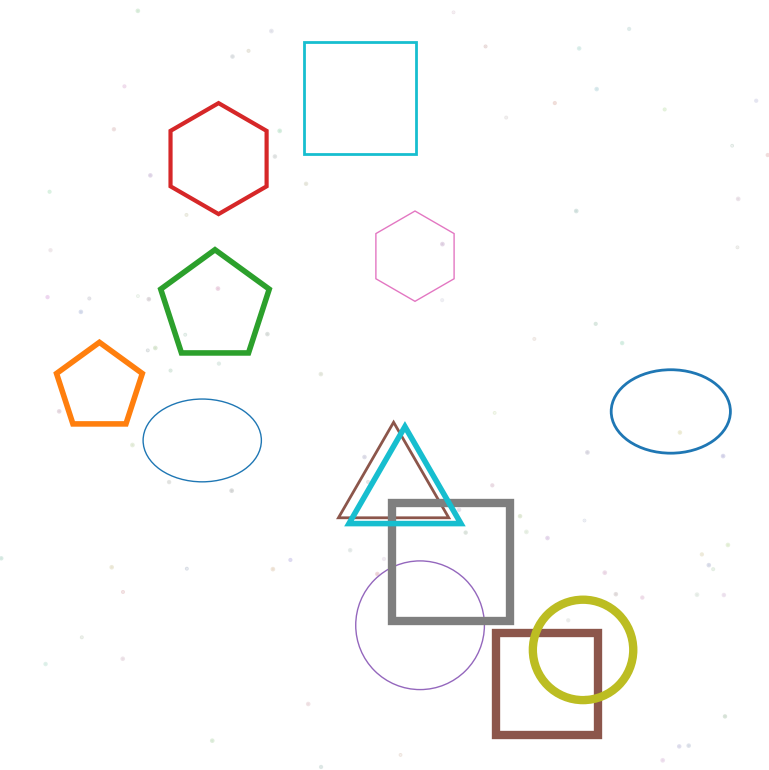[{"shape": "oval", "thickness": 0.5, "radius": 0.38, "center": [0.263, 0.428]}, {"shape": "oval", "thickness": 1, "radius": 0.39, "center": [0.871, 0.466]}, {"shape": "pentagon", "thickness": 2, "radius": 0.29, "center": [0.129, 0.497]}, {"shape": "pentagon", "thickness": 2, "radius": 0.37, "center": [0.279, 0.602]}, {"shape": "hexagon", "thickness": 1.5, "radius": 0.36, "center": [0.284, 0.794]}, {"shape": "circle", "thickness": 0.5, "radius": 0.42, "center": [0.546, 0.188]}, {"shape": "triangle", "thickness": 1, "radius": 0.41, "center": [0.511, 0.369]}, {"shape": "square", "thickness": 3, "radius": 0.33, "center": [0.71, 0.112]}, {"shape": "hexagon", "thickness": 0.5, "radius": 0.29, "center": [0.539, 0.667]}, {"shape": "square", "thickness": 3, "radius": 0.38, "center": [0.586, 0.27]}, {"shape": "circle", "thickness": 3, "radius": 0.33, "center": [0.757, 0.156]}, {"shape": "triangle", "thickness": 2, "radius": 0.42, "center": [0.526, 0.362]}, {"shape": "square", "thickness": 1, "radius": 0.36, "center": [0.468, 0.873]}]